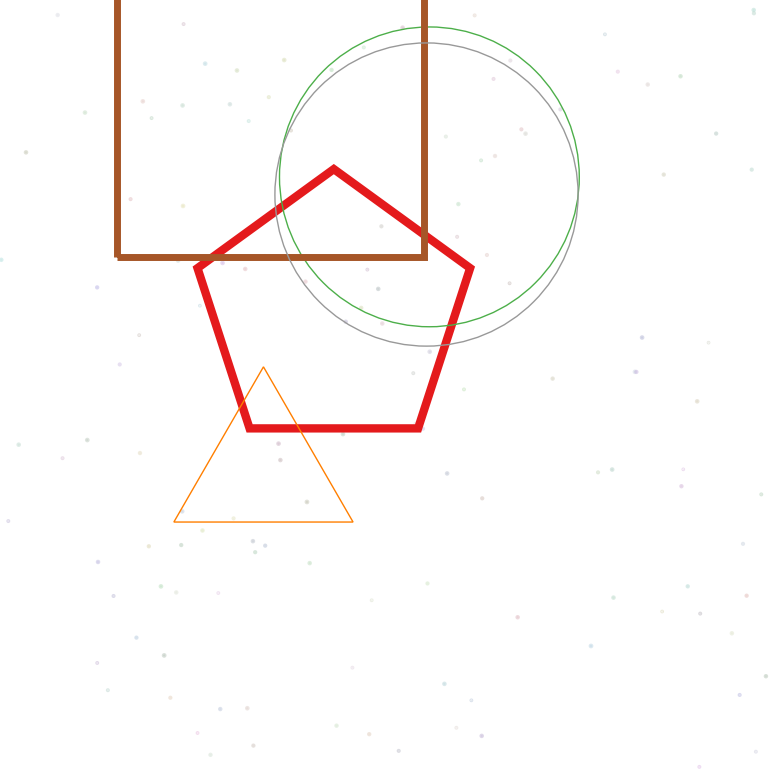[{"shape": "pentagon", "thickness": 3, "radius": 0.93, "center": [0.434, 0.594]}, {"shape": "circle", "thickness": 0.5, "radius": 0.97, "center": [0.558, 0.77]}, {"shape": "triangle", "thickness": 0.5, "radius": 0.67, "center": [0.342, 0.389]}, {"shape": "square", "thickness": 2.5, "radius": 1.0, "center": [0.351, 0.866]}, {"shape": "circle", "thickness": 0.5, "radius": 0.98, "center": [0.554, 0.747]}]